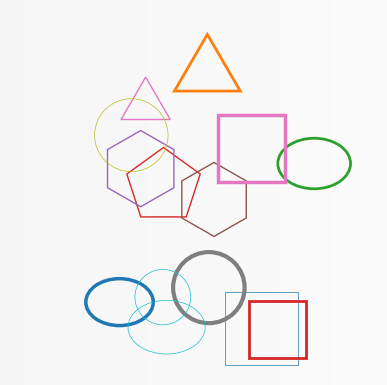[{"shape": "square", "thickness": 0.5, "radius": 0.47, "center": [0.675, 0.147]}, {"shape": "oval", "thickness": 2.5, "radius": 0.44, "center": [0.308, 0.215]}, {"shape": "triangle", "thickness": 2, "radius": 0.49, "center": [0.535, 0.813]}, {"shape": "oval", "thickness": 2, "radius": 0.47, "center": [0.811, 0.575]}, {"shape": "pentagon", "thickness": 1, "radius": 0.5, "center": [0.422, 0.517]}, {"shape": "square", "thickness": 2, "radius": 0.37, "center": [0.717, 0.145]}, {"shape": "hexagon", "thickness": 1, "radius": 0.49, "center": [0.363, 0.562]}, {"shape": "hexagon", "thickness": 1, "radius": 0.48, "center": [0.552, 0.482]}, {"shape": "square", "thickness": 2.5, "radius": 0.43, "center": [0.649, 0.614]}, {"shape": "triangle", "thickness": 1, "radius": 0.37, "center": [0.376, 0.726]}, {"shape": "circle", "thickness": 3, "radius": 0.46, "center": [0.539, 0.253]}, {"shape": "circle", "thickness": 0.5, "radius": 0.47, "center": [0.339, 0.649]}, {"shape": "circle", "thickness": 0.5, "radius": 0.36, "center": [0.42, 0.228]}, {"shape": "oval", "thickness": 0.5, "radius": 0.5, "center": [0.43, 0.15]}]